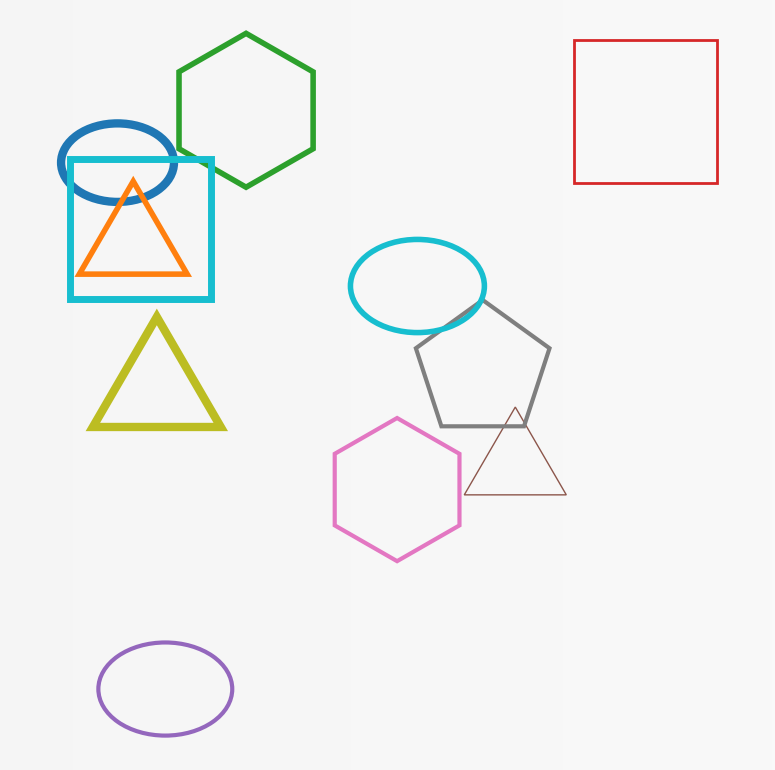[{"shape": "oval", "thickness": 3, "radius": 0.36, "center": [0.152, 0.789]}, {"shape": "triangle", "thickness": 2, "radius": 0.4, "center": [0.172, 0.684]}, {"shape": "hexagon", "thickness": 2, "radius": 0.5, "center": [0.318, 0.857]}, {"shape": "square", "thickness": 1, "radius": 0.46, "center": [0.833, 0.855]}, {"shape": "oval", "thickness": 1.5, "radius": 0.43, "center": [0.213, 0.105]}, {"shape": "triangle", "thickness": 0.5, "radius": 0.38, "center": [0.665, 0.395]}, {"shape": "hexagon", "thickness": 1.5, "radius": 0.46, "center": [0.512, 0.364]}, {"shape": "pentagon", "thickness": 1.5, "radius": 0.45, "center": [0.623, 0.52]}, {"shape": "triangle", "thickness": 3, "radius": 0.48, "center": [0.202, 0.493]}, {"shape": "square", "thickness": 2.5, "radius": 0.45, "center": [0.181, 0.702]}, {"shape": "oval", "thickness": 2, "radius": 0.43, "center": [0.539, 0.629]}]